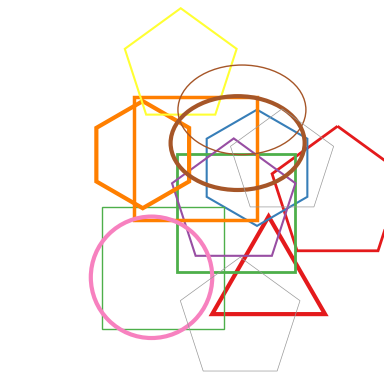[{"shape": "pentagon", "thickness": 2, "radius": 0.89, "center": [0.877, 0.493]}, {"shape": "triangle", "thickness": 3, "radius": 0.85, "center": [0.698, 0.269]}, {"shape": "hexagon", "thickness": 1.5, "radius": 0.75, "center": [0.668, 0.564]}, {"shape": "square", "thickness": 2, "radius": 0.77, "center": [0.613, 0.446]}, {"shape": "square", "thickness": 1, "radius": 0.79, "center": [0.423, 0.303]}, {"shape": "pentagon", "thickness": 1.5, "radius": 0.84, "center": [0.607, 0.472]}, {"shape": "hexagon", "thickness": 3, "radius": 0.7, "center": [0.371, 0.598]}, {"shape": "square", "thickness": 2.5, "radius": 0.8, "center": [0.507, 0.589]}, {"shape": "pentagon", "thickness": 1.5, "radius": 0.76, "center": [0.469, 0.826]}, {"shape": "oval", "thickness": 3, "radius": 0.87, "center": [0.617, 0.628]}, {"shape": "oval", "thickness": 1, "radius": 0.83, "center": [0.628, 0.715]}, {"shape": "circle", "thickness": 3, "radius": 0.79, "center": [0.394, 0.28]}, {"shape": "pentagon", "thickness": 0.5, "radius": 0.82, "center": [0.624, 0.169]}, {"shape": "pentagon", "thickness": 0.5, "radius": 0.7, "center": [0.733, 0.576]}]